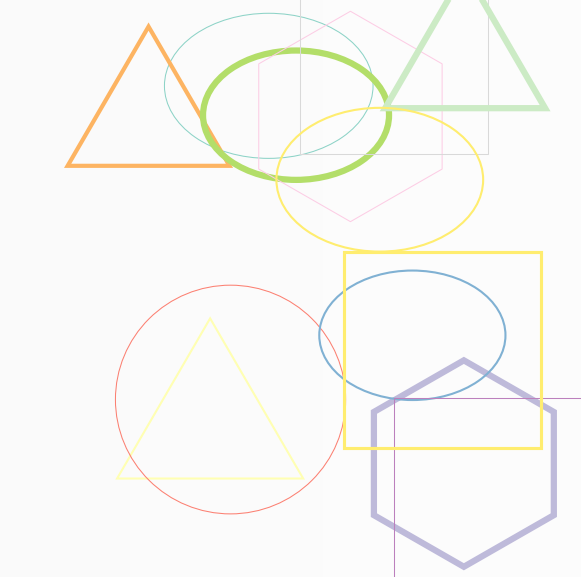[{"shape": "oval", "thickness": 0.5, "radius": 0.9, "center": [0.462, 0.851]}, {"shape": "triangle", "thickness": 1, "radius": 0.92, "center": [0.362, 0.263]}, {"shape": "hexagon", "thickness": 3, "radius": 0.89, "center": [0.798, 0.196]}, {"shape": "circle", "thickness": 0.5, "radius": 0.99, "center": [0.397, 0.307]}, {"shape": "oval", "thickness": 1, "radius": 0.8, "center": [0.709, 0.419]}, {"shape": "triangle", "thickness": 2, "radius": 0.8, "center": [0.256, 0.792]}, {"shape": "oval", "thickness": 3, "radius": 0.8, "center": [0.509, 0.8]}, {"shape": "hexagon", "thickness": 0.5, "radius": 0.91, "center": [0.603, 0.797]}, {"shape": "square", "thickness": 0.5, "radius": 0.81, "center": [0.678, 0.894]}, {"shape": "square", "thickness": 0.5, "radius": 0.87, "center": [0.852, 0.135]}, {"shape": "triangle", "thickness": 3, "radius": 0.79, "center": [0.8, 0.891]}, {"shape": "square", "thickness": 1.5, "radius": 0.85, "center": [0.762, 0.393]}, {"shape": "oval", "thickness": 1, "radius": 0.89, "center": [0.653, 0.688]}]